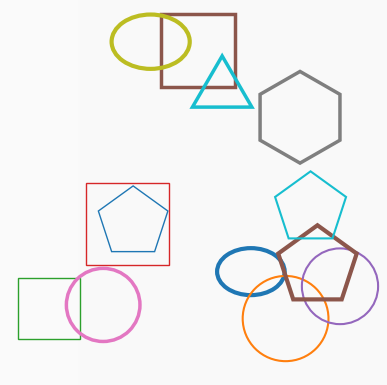[{"shape": "pentagon", "thickness": 1, "radius": 0.47, "center": [0.344, 0.423]}, {"shape": "oval", "thickness": 3, "radius": 0.44, "center": [0.647, 0.294]}, {"shape": "circle", "thickness": 1.5, "radius": 0.55, "center": [0.737, 0.173]}, {"shape": "square", "thickness": 1, "radius": 0.4, "center": [0.126, 0.199]}, {"shape": "square", "thickness": 1, "radius": 0.53, "center": [0.329, 0.418]}, {"shape": "circle", "thickness": 1.5, "radius": 0.49, "center": [0.877, 0.256]}, {"shape": "square", "thickness": 2.5, "radius": 0.47, "center": [0.511, 0.868]}, {"shape": "pentagon", "thickness": 3, "radius": 0.53, "center": [0.819, 0.308]}, {"shape": "circle", "thickness": 2.5, "radius": 0.47, "center": [0.266, 0.208]}, {"shape": "hexagon", "thickness": 2.5, "radius": 0.6, "center": [0.774, 0.695]}, {"shape": "oval", "thickness": 3, "radius": 0.5, "center": [0.389, 0.892]}, {"shape": "pentagon", "thickness": 1.5, "radius": 0.48, "center": [0.801, 0.459]}, {"shape": "triangle", "thickness": 2.5, "radius": 0.44, "center": [0.573, 0.766]}]